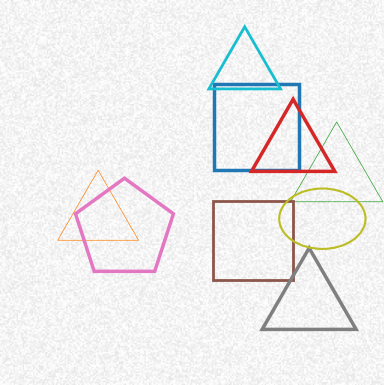[{"shape": "square", "thickness": 2.5, "radius": 0.55, "center": [0.666, 0.67]}, {"shape": "triangle", "thickness": 0.5, "radius": 0.61, "center": [0.255, 0.437]}, {"shape": "triangle", "thickness": 0.5, "radius": 0.69, "center": [0.874, 0.545]}, {"shape": "triangle", "thickness": 2.5, "radius": 0.62, "center": [0.761, 0.617]}, {"shape": "square", "thickness": 2, "radius": 0.52, "center": [0.656, 0.376]}, {"shape": "pentagon", "thickness": 2.5, "radius": 0.67, "center": [0.323, 0.403]}, {"shape": "triangle", "thickness": 2.5, "radius": 0.7, "center": [0.803, 0.215]}, {"shape": "oval", "thickness": 1.5, "radius": 0.56, "center": [0.837, 0.432]}, {"shape": "triangle", "thickness": 2, "radius": 0.54, "center": [0.636, 0.823]}]